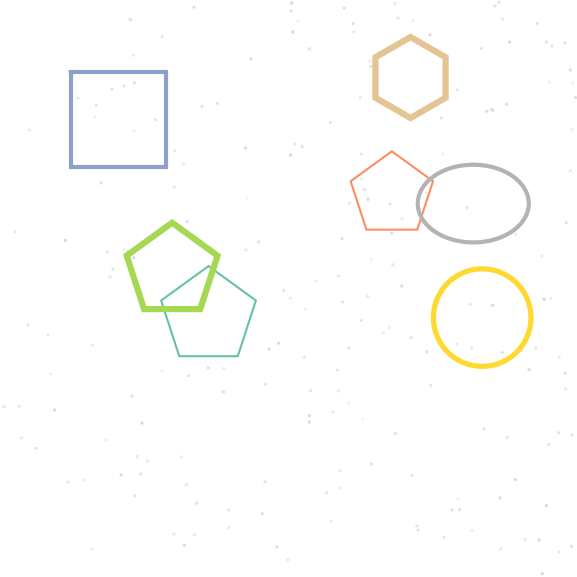[{"shape": "pentagon", "thickness": 1, "radius": 0.43, "center": [0.361, 0.452]}, {"shape": "pentagon", "thickness": 1, "radius": 0.37, "center": [0.678, 0.662]}, {"shape": "square", "thickness": 2, "radius": 0.41, "center": [0.205, 0.792]}, {"shape": "pentagon", "thickness": 3, "radius": 0.41, "center": [0.298, 0.531]}, {"shape": "circle", "thickness": 2.5, "radius": 0.42, "center": [0.835, 0.449]}, {"shape": "hexagon", "thickness": 3, "radius": 0.35, "center": [0.711, 0.865]}, {"shape": "oval", "thickness": 2, "radius": 0.48, "center": [0.82, 0.647]}]